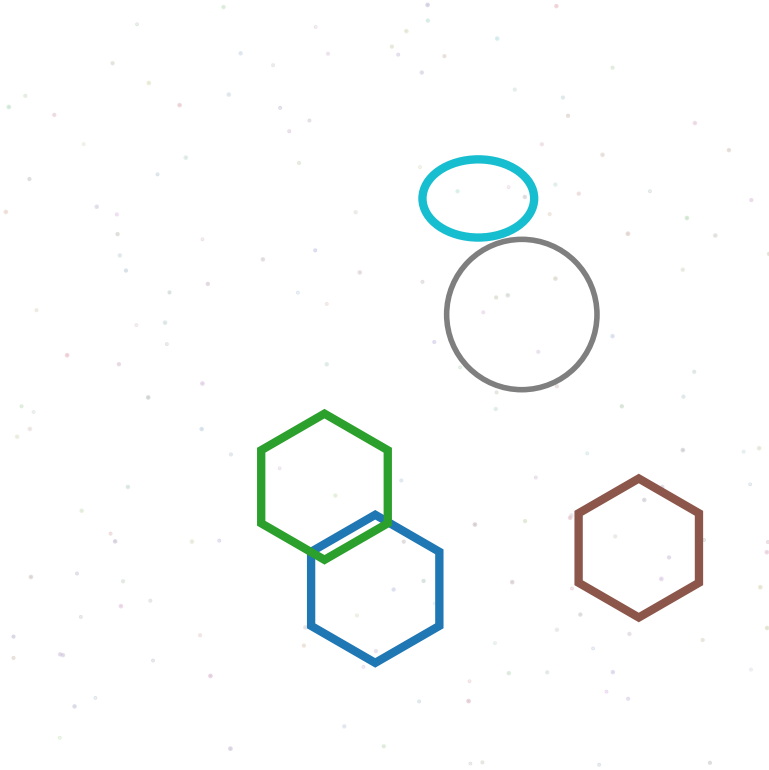[{"shape": "hexagon", "thickness": 3, "radius": 0.48, "center": [0.487, 0.235]}, {"shape": "hexagon", "thickness": 3, "radius": 0.47, "center": [0.421, 0.368]}, {"shape": "hexagon", "thickness": 3, "radius": 0.45, "center": [0.83, 0.288]}, {"shape": "circle", "thickness": 2, "radius": 0.49, "center": [0.678, 0.592]}, {"shape": "oval", "thickness": 3, "radius": 0.36, "center": [0.621, 0.742]}]